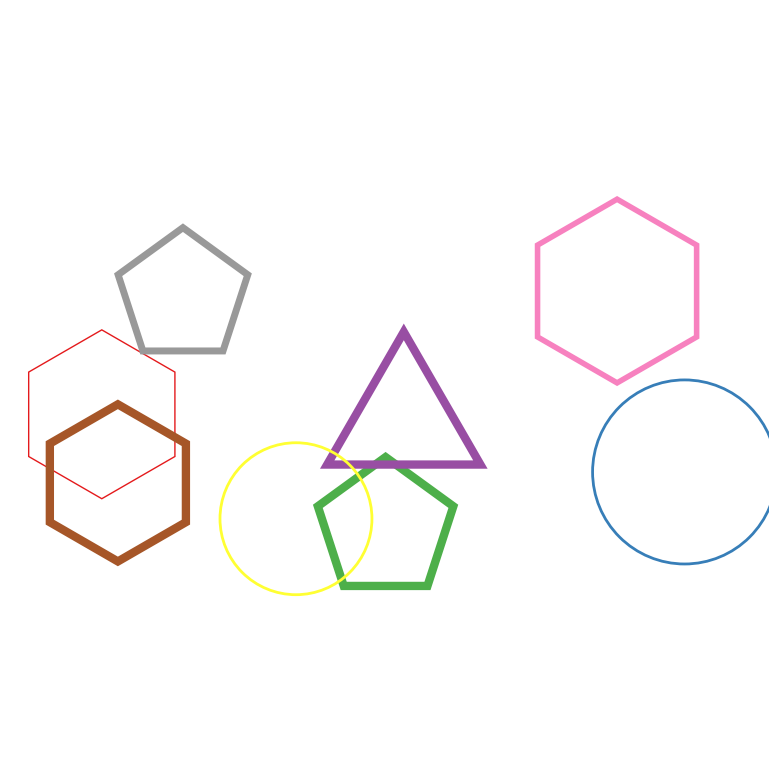[{"shape": "hexagon", "thickness": 0.5, "radius": 0.55, "center": [0.132, 0.462]}, {"shape": "circle", "thickness": 1, "radius": 0.6, "center": [0.889, 0.387]}, {"shape": "pentagon", "thickness": 3, "radius": 0.46, "center": [0.501, 0.314]}, {"shape": "triangle", "thickness": 3, "radius": 0.57, "center": [0.524, 0.454]}, {"shape": "circle", "thickness": 1, "radius": 0.49, "center": [0.384, 0.326]}, {"shape": "hexagon", "thickness": 3, "radius": 0.51, "center": [0.153, 0.373]}, {"shape": "hexagon", "thickness": 2, "radius": 0.6, "center": [0.801, 0.622]}, {"shape": "pentagon", "thickness": 2.5, "radius": 0.44, "center": [0.238, 0.616]}]